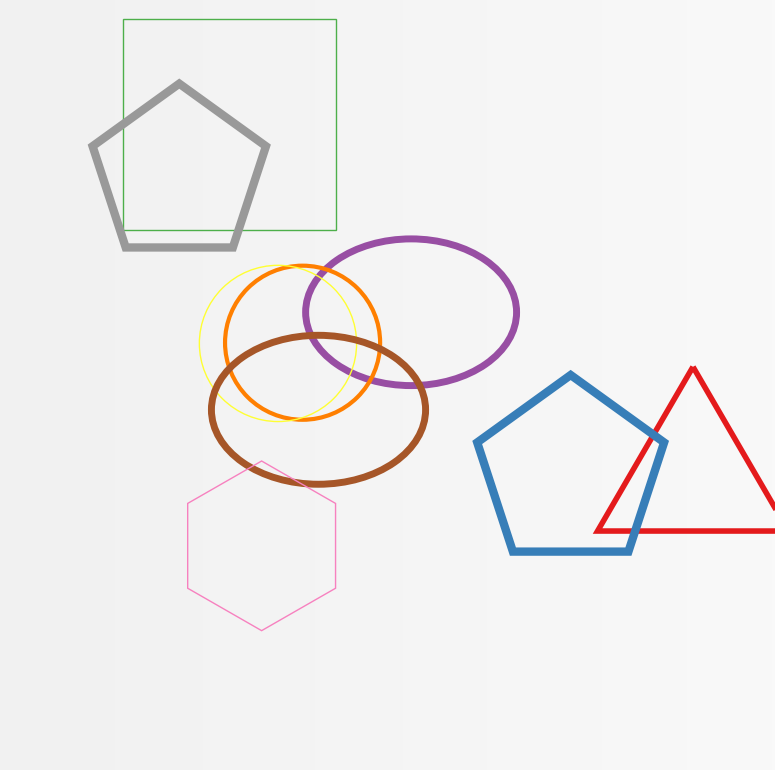[{"shape": "triangle", "thickness": 2, "radius": 0.71, "center": [0.894, 0.381]}, {"shape": "pentagon", "thickness": 3, "radius": 0.63, "center": [0.736, 0.386]}, {"shape": "square", "thickness": 0.5, "radius": 0.69, "center": [0.296, 0.838]}, {"shape": "oval", "thickness": 2.5, "radius": 0.68, "center": [0.53, 0.594]}, {"shape": "circle", "thickness": 1.5, "radius": 0.5, "center": [0.39, 0.555]}, {"shape": "circle", "thickness": 0.5, "radius": 0.51, "center": [0.359, 0.554]}, {"shape": "oval", "thickness": 2.5, "radius": 0.69, "center": [0.411, 0.468]}, {"shape": "hexagon", "thickness": 0.5, "radius": 0.55, "center": [0.338, 0.291]}, {"shape": "pentagon", "thickness": 3, "radius": 0.59, "center": [0.231, 0.774]}]